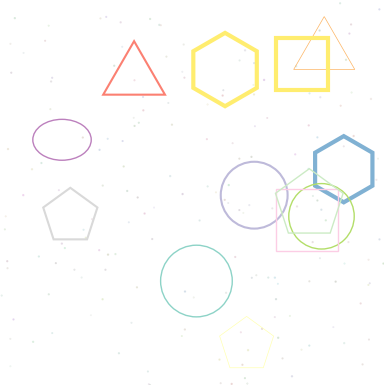[{"shape": "circle", "thickness": 1, "radius": 0.47, "center": [0.51, 0.27]}, {"shape": "pentagon", "thickness": 0.5, "radius": 0.37, "center": [0.641, 0.104]}, {"shape": "circle", "thickness": 1.5, "radius": 0.43, "center": [0.66, 0.493]}, {"shape": "triangle", "thickness": 1.5, "radius": 0.46, "center": [0.348, 0.8]}, {"shape": "hexagon", "thickness": 3, "radius": 0.43, "center": [0.893, 0.56]}, {"shape": "triangle", "thickness": 0.5, "radius": 0.46, "center": [0.842, 0.865]}, {"shape": "circle", "thickness": 1, "radius": 0.42, "center": [0.835, 0.438]}, {"shape": "square", "thickness": 1, "radius": 0.4, "center": [0.798, 0.428]}, {"shape": "pentagon", "thickness": 1.5, "radius": 0.37, "center": [0.183, 0.438]}, {"shape": "oval", "thickness": 1, "radius": 0.38, "center": [0.161, 0.637]}, {"shape": "pentagon", "thickness": 1, "radius": 0.46, "center": [0.803, 0.469]}, {"shape": "square", "thickness": 3, "radius": 0.33, "center": [0.785, 0.834]}, {"shape": "hexagon", "thickness": 3, "radius": 0.48, "center": [0.585, 0.819]}]